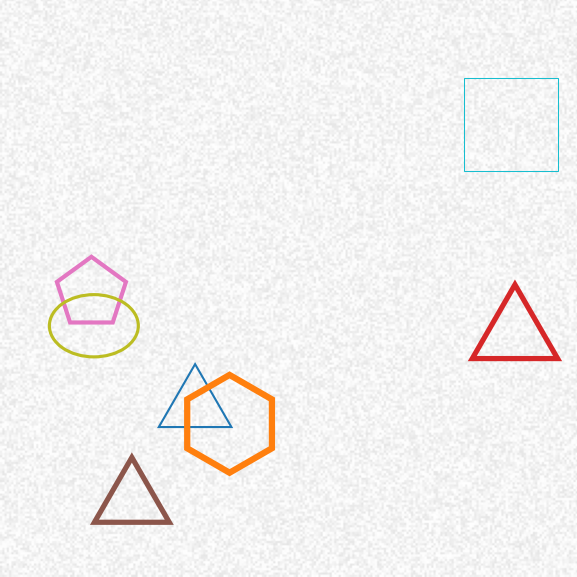[{"shape": "triangle", "thickness": 1, "radius": 0.36, "center": [0.338, 0.296]}, {"shape": "hexagon", "thickness": 3, "radius": 0.42, "center": [0.398, 0.265]}, {"shape": "triangle", "thickness": 2.5, "radius": 0.43, "center": [0.892, 0.421]}, {"shape": "triangle", "thickness": 2.5, "radius": 0.37, "center": [0.228, 0.132]}, {"shape": "pentagon", "thickness": 2, "radius": 0.31, "center": [0.158, 0.492]}, {"shape": "oval", "thickness": 1.5, "radius": 0.39, "center": [0.163, 0.435]}, {"shape": "square", "thickness": 0.5, "radius": 0.4, "center": [0.885, 0.783]}]